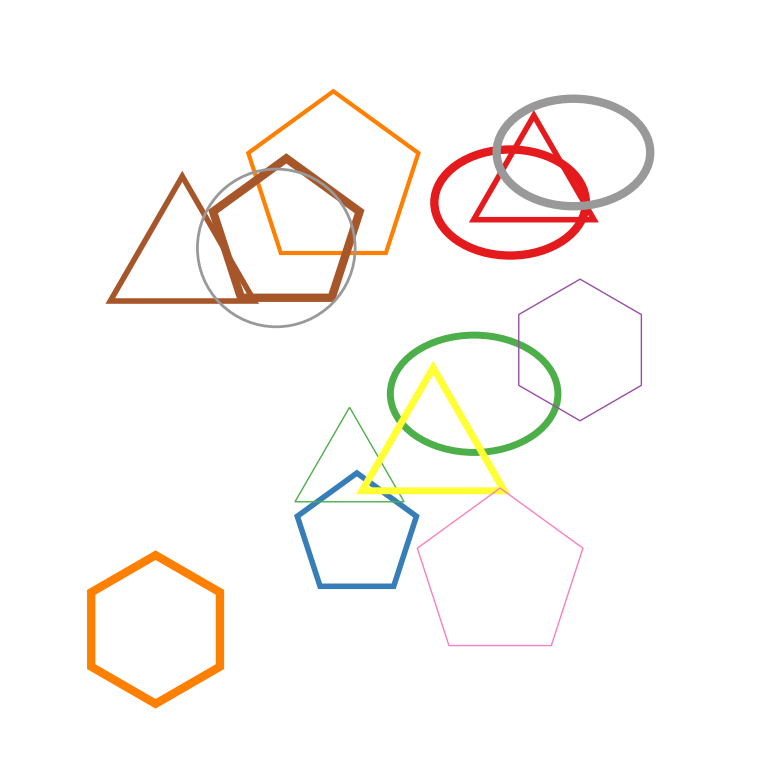[{"shape": "triangle", "thickness": 2, "radius": 0.45, "center": [0.693, 0.76]}, {"shape": "oval", "thickness": 3, "radius": 0.49, "center": [0.662, 0.737]}, {"shape": "pentagon", "thickness": 2, "radius": 0.41, "center": [0.463, 0.304]}, {"shape": "triangle", "thickness": 0.5, "radius": 0.41, "center": [0.454, 0.389]}, {"shape": "oval", "thickness": 2.5, "radius": 0.54, "center": [0.616, 0.489]}, {"shape": "hexagon", "thickness": 0.5, "radius": 0.46, "center": [0.753, 0.546]}, {"shape": "pentagon", "thickness": 1.5, "radius": 0.58, "center": [0.433, 0.765]}, {"shape": "hexagon", "thickness": 3, "radius": 0.48, "center": [0.202, 0.182]}, {"shape": "triangle", "thickness": 2.5, "radius": 0.53, "center": [0.563, 0.416]}, {"shape": "pentagon", "thickness": 3, "radius": 0.5, "center": [0.372, 0.694]}, {"shape": "triangle", "thickness": 2, "radius": 0.54, "center": [0.237, 0.663]}, {"shape": "pentagon", "thickness": 0.5, "radius": 0.57, "center": [0.65, 0.253]}, {"shape": "oval", "thickness": 3, "radius": 0.5, "center": [0.745, 0.802]}, {"shape": "circle", "thickness": 1, "radius": 0.51, "center": [0.359, 0.678]}]